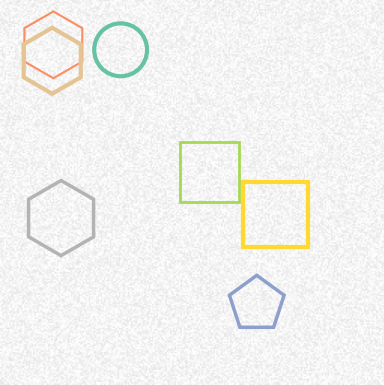[{"shape": "circle", "thickness": 3, "radius": 0.34, "center": [0.313, 0.871]}, {"shape": "hexagon", "thickness": 1.5, "radius": 0.43, "center": [0.139, 0.884]}, {"shape": "pentagon", "thickness": 2.5, "radius": 0.37, "center": [0.667, 0.21]}, {"shape": "square", "thickness": 2, "radius": 0.39, "center": [0.544, 0.553]}, {"shape": "square", "thickness": 3, "radius": 0.42, "center": [0.716, 0.443]}, {"shape": "hexagon", "thickness": 3, "radius": 0.43, "center": [0.136, 0.842]}, {"shape": "hexagon", "thickness": 2.5, "radius": 0.49, "center": [0.159, 0.434]}]